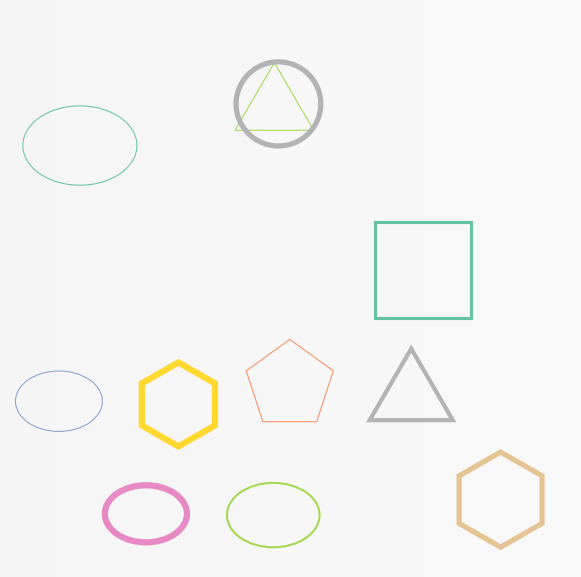[{"shape": "oval", "thickness": 0.5, "radius": 0.49, "center": [0.137, 0.747]}, {"shape": "square", "thickness": 1.5, "radius": 0.41, "center": [0.728, 0.532]}, {"shape": "pentagon", "thickness": 0.5, "radius": 0.39, "center": [0.498, 0.333]}, {"shape": "oval", "thickness": 0.5, "radius": 0.37, "center": [0.101, 0.304]}, {"shape": "oval", "thickness": 3, "radius": 0.35, "center": [0.251, 0.109]}, {"shape": "triangle", "thickness": 0.5, "radius": 0.39, "center": [0.472, 0.813]}, {"shape": "oval", "thickness": 1, "radius": 0.4, "center": [0.47, 0.107]}, {"shape": "hexagon", "thickness": 3, "radius": 0.36, "center": [0.307, 0.299]}, {"shape": "hexagon", "thickness": 2.5, "radius": 0.41, "center": [0.861, 0.134]}, {"shape": "circle", "thickness": 2.5, "radius": 0.36, "center": [0.479, 0.819]}, {"shape": "triangle", "thickness": 2, "radius": 0.41, "center": [0.707, 0.313]}]